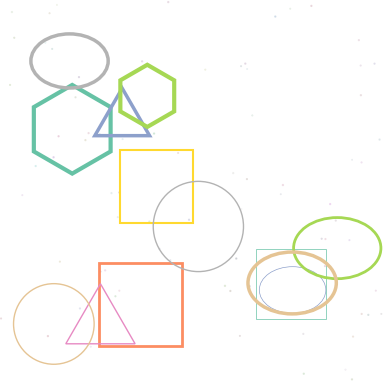[{"shape": "square", "thickness": 0.5, "radius": 0.46, "center": [0.756, 0.263]}, {"shape": "hexagon", "thickness": 3, "radius": 0.58, "center": [0.188, 0.664]}, {"shape": "square", "thickness": 2, "radius": 0.54, "center": [0.364, 0.21]}, {"shape": "oval", "thickness": 0.5, "radius": 0.43, "center": [0.76, 0.247]}, {"shape": "triangle", "thickness": 2.5, "radius": 0.41, "center": [0.317, 0.689]}, {"shape": "triangle", "thickness": 1, "radius": 0.52, "center": [0.261, 0.159]}, {"shape": "hexagon", "thickness": 3, "radius": 0.4, "center": [0.383, 0.751]}, {"shape": "oval", "thickness": 2, "radius": 0.57, "center": [0.876, 0.356]}, {"shape": "square", "thickness": 1.5, "radius": 0.47, "center": [0.407, 0.516]}, {"shape": "circle", "thickness": 1, "radius": 0.52, "center": [0.14, 0.159]}, {"shape": "oval", "thickness": 2.5, "radius": 0.57, "center": [0.759, 0.265]}, {"shape": "oval", "thickness": 2.5, "radius": 0.5, "center": [0.181, 0.842]}, {"shape": "circle", "thickness": 1, "radius": 0.59, "center": [0.515, 0.412]}]